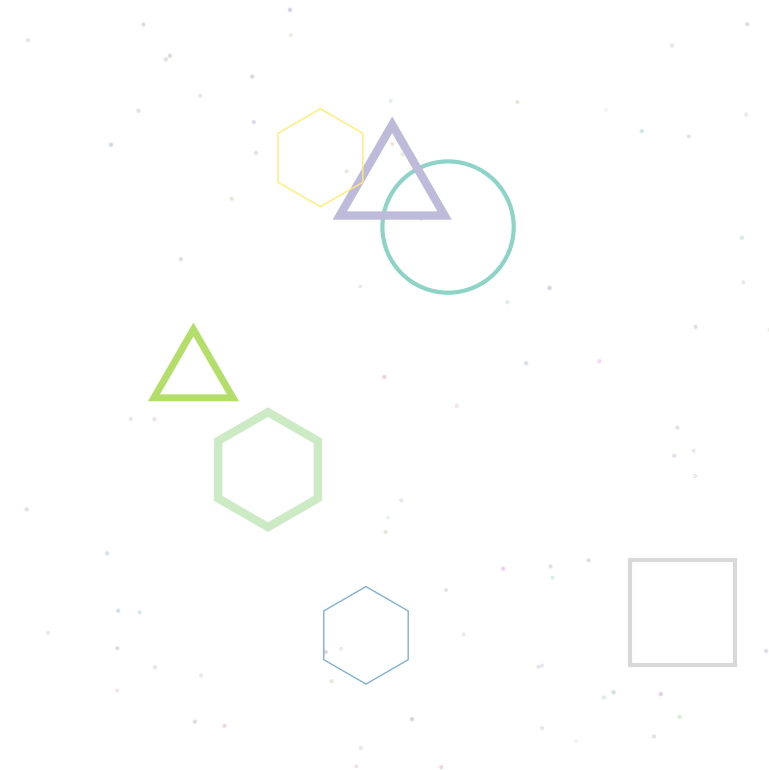[{"shape": "circle", "thickness": 1.5, "radius": 0.43, "center": [0.582, 0.705]}, {"shape": "triangle", "thickness": 3, "radius": 0.39, "center": [0.509, 0.759]}, {"shape": "hexagon", "thickness": 0.5, "radius": 0.32, "center": [0.475, 0.175]}, {"shape": "triangle", "thickness": 2.5, "radius": 0.3, "center": [0.251, 0.513]}, {"shape": "square", "thickness": 1.5, "radius": 0.34, "center": [0.887, 0.204]}, {"shape": "hexagon", "thickness": 3, "radius": 0.37, "center": [0.348, 0.39]}, {"shape": "hexagon", "thickness": 0.5, "radius": 0.32, "center": [0.416, 0.795]}]